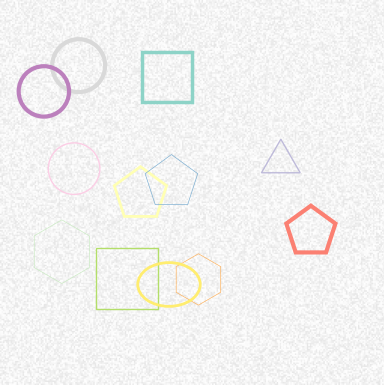[{"shape": "square", "thickness": 2.5, "radius": 0.33, "center": [0.433, 0.801]}, {"shape": "pentagon", "thickness": 2, "radius": 0.36, "center": [0.365, 0.496]}, {"shape": "triangle", "thickness": 1, "radius": 0.29, "center": [0.729, 0.58]}, {"shape": "pentagon", "thickness": 3, "radius": 0.34, "center": [0.807, 0.399]}, {"shape": "pentagon", "thickness": 0.5, "radius": 0.36, "center": [0.445, 0.527]}, {"shape": "hexagon", "thickness": 0.5, "radius": 0.33, "center": [0.515, 0.274]}, {"shape": "square", "thickness": 1, "radius": 0.4, "center": [0.33, 0.277]}, {"shape": "circle", "thickness": 1, "radius": 0.33, "center": [0.192, 0.562]}, {"shape": "circle", "thickness": 3, "radius": 0.34, "center": [0.204, 0.83]}, {"shape": "circle", "thickness": 3, "radius": 0.33, "center": [0.114, 0.763]}, {"shape": "hexagon", "thickness": 0.5, "radius": 0.41, "center": [0.161, 0.346]}, {"shape": "oval", "thickness": 2, "radius": 0.41, "center": [0.439, 0.261]}]